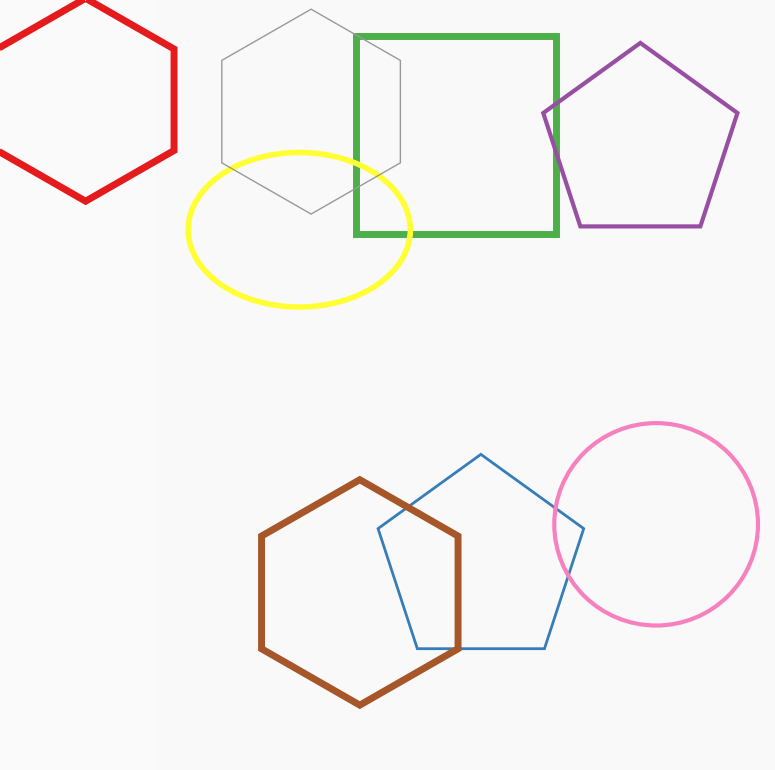[{"shape": "hexagon", "thickness": 2.5, "radius": 0.66, "center": [0.11, 0.87]}, {"shape": "pentagon", "thickness": 1, "radius": 0.7, "center": [0.621, 0.27]}, {"shape": "square", "thickness": 2.5, "radius": 0.64, "center": [0.588, 0.824]}, {"shape": "pentagon", "thickness": 1.5, "radius": 0.66, "center": [0.826, 0.813]}, {"shape": "oval", "thickness": 2, "radius": 0.72, "center": [0.386, 0.702]}, {"shape": "hexagon", "thickness": 2.5, "radius": 0.73, "center": [0.464, 0.231]}, {"shape": "circle", "thickness": 1.5, "radius": 0.66, "center": [0.847, 0.319]}, {"shape": "hexagon", "thickness": 0.5, "radius": 0.67, "center": [0.401, 0.855]}]